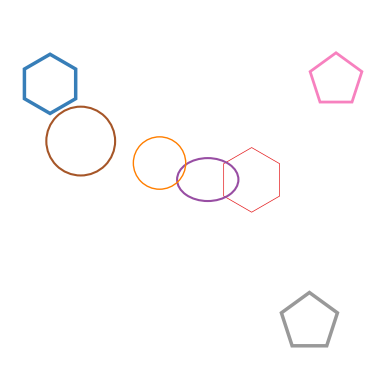[{"shape": "hexagon", "thickness": 0.5, "radius": 0.42, "center": [0.654, 0.533]}, {"shape": "hexagon", "thickness": 2.5, "radius": 0.38, "center": [0.13, 0.782]}, {"shape": "oval", "thickness": 1.5, "radius": 0.4, "center": [0.54, 0.534]}, {"shape": "circle", "thickness": 1, "radius": 0.34, "center": [0.414, 0.577]}, {"shape": "circle", "thickness": 1.5, "radius": 0.45, "center": [0.21, 0.634]}, {"shape": "pentagon", "thickness": 2, "radius": 0.35, "center": [0.873, 0.792]}, {"shape": "pentagon", "thickness": 2.5, "radius": 0.38, "center": [0.804, 0.164]}]